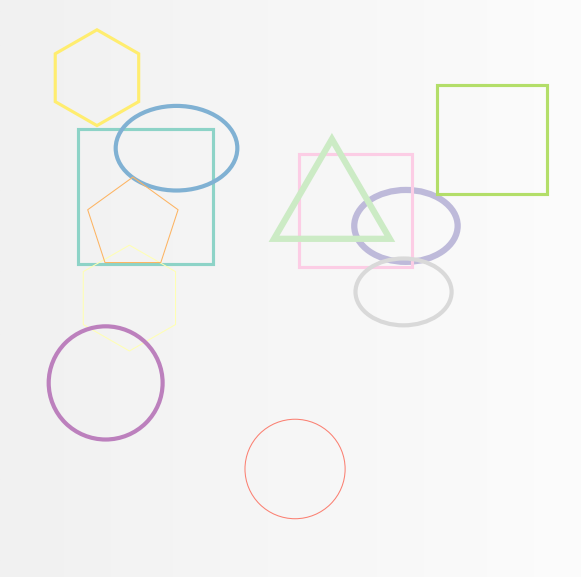[{"shape": "square", "thickness": 1.5, "radius": 0.58, "center": [0.25, 0.659]}, {"shape": "hexagon", "thickness": 0.5, "radius": 0.46, "center": [0.223, 0.483]}, {"shape": "oval", "thickness": 3, "radius": 0.44, "center": [0.698, 0.608]}, {"shape": "circle", "thickness": 0.5, "radius": 0.43, "center": [0.508, 0.187]}, {"shape": "oval", "thickness": 2, "radius": 0.52, "center": [0.304, 0.742]}, {"shape": "pentagon", "thickness": 0.5, "radius": 0.41, "center": [0.229, 0.611]}, {"shape": "square", "thickness": 1.5, "radius": 0.47, "center": [0.846, 0.757]}, {"shape": "square", "thickness": 1.5, "radius": 0.49, "center": [0.612, 0.634]}, {"shape": "oval", "thickness": 2, "radius": 0.41, "center": [0.694, 0.494]}, {"shape": "circle", "thickness": 2, "radius": 0.49, "center": [0.182, 0.336]}, {"shape": "triangle", "thickness": 3, "radius": 0.58, "center": [0.571, 0.643]}, {"shape": "hexagon", "thickness": 1.5, "radius": 0.41, "center": [0.167, 0.865]}]